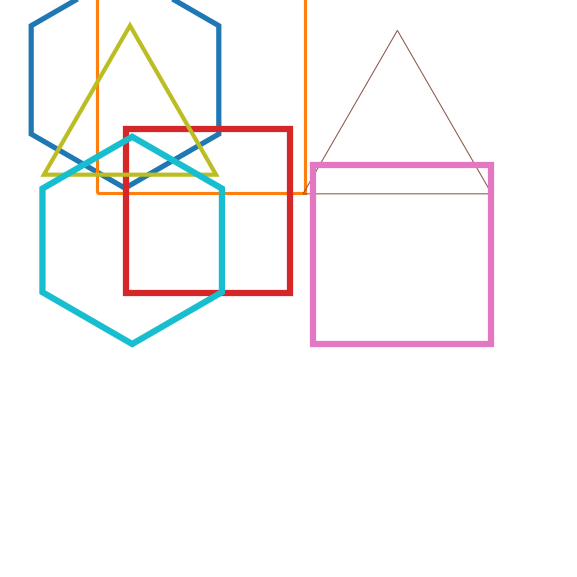[{"shape": "hexagon", "thickness": 2.5, "radius": 0.94, "center": [0.216, 0.861]}, {"shape": "square", "thickness": 1.5, "radius": 0.9, "center": [0.348, 0.846]}, {"shape": "square", "thickness": 3, "radius": 0.71, "center": [0.36, 0.634]}, {"shape": "triangle", "thickness": 0.5, "radius": 0.94, "center": [0.688, 0.758]}, {"shape": "square", "thickness": 3, "radius": 0.77, "center": [0.696, 0.559]}, {"shape": "triangle", "thickness": 2, "radius": 0.86, "center": [0.225, 0.783]}, {"shape": "hexagon", "thickness": 3, "radius": 0.9, "center": [0.229, 0.583]}]